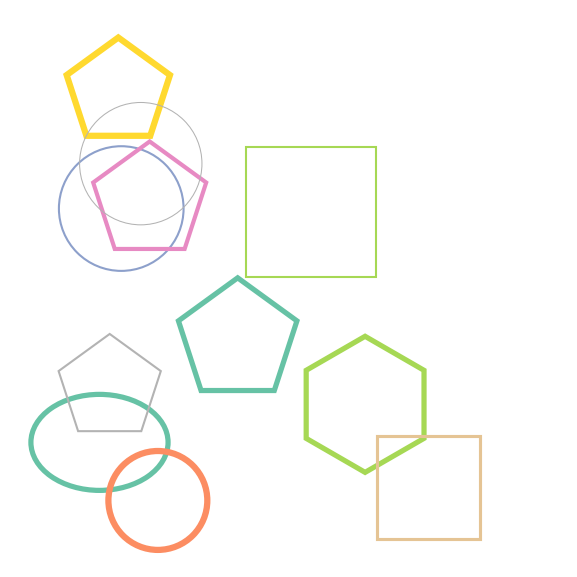[{"shape": "oval", "thickness": 2.5, "radius": 0.59, "center": [0.172, 0.233]}, {"shape": "pentagon", "thickness": 2.5, "radius": 0.54, "center": [0.412, 0.41]}, {"shape": "circle", "thickness": 3, "radius": 0.43, "center": [0.273, 0.133]}, {"shape": "circle", "thickness": 1, "radius": 0.54, "center": [0.21, 0.638]}, {"shape": "pentagon", "thickness": 2, "radius": 0.51, "center": [0.259, 0.651]}, {"shape": "square", "thickness": 1, "radius": 0.56, "center": [0.538, 0.633]}, {"shape": "hexagon", "thickness": 2.5, "radius": 0.59, "center": [0.632, 0.299]}, {"shape": "pentagon", "thickness": 3, "radius": 0.47, "center": [0.205, 0.84]}, {"shape": "square", "thickness": 1.5, "radius": 0.44, "center": [0.742, 0.155]}, {"shape": "circle", "thickness": 0.5, "radius": 0.53, "center": [0.244, 0.716]}, {"shape": "pentagon", "thickness": 1, "radius": 0.47, "center": [0.19, 0.328]}]